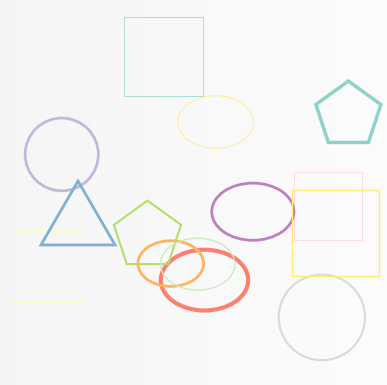[{"shape": "pentagon", "thickness": 2.5, "radius": 0.44, "center": [0.899, 0.701]}, {"shape": "square", "thickness": 0.5, "radius": 0.51, "center": [0.422, 0.853]}, {"shape": "square", "thickness": 0.5, "radius": 0.46, "center": [0.121, 0.309]}, {"shape": "circle", "thickness": 2, "radius": 0.47, "center": [0.159, 0.599]}, {"shape": "oval", "thickness": 3, "radius": 0.56, "center": [0.528, 0.272]}, {"shape": "triangle", "thickness": 2, "radius": 0.55, "center": [0.201, 0.419]}, {"shape": "oval", "thickness": 2, "radius": 0.42, "center": [0.441, 0.315]}, {"shape": "pentagon", "thickness": 1.5, "radius": 0.46, "center": [0.381, 0.388]}, {"shape": "square", "thickness": 0.5, "radius": 0.44, "center": [0.847, 0.465]}, {"shape": "circle", "thickness": 1.5, "radius": 0.56, "center": [0.831, 0.176]}, {"shape": "oval", "thickness": 2, "radius": 0.53, "center": [0.652, 0.45]}, {"shape": "oval", "thickness": 1, "radius": 0.48, "center": [0.51, 0.314]}, {"shape": "oval", "thickness": 0.5, "radius": 0.49, "center": [0.557, 0.683]}, {"shape": "square", "thickness": 1, "radius": 0.56, "center": [0.865, 0.395]}]